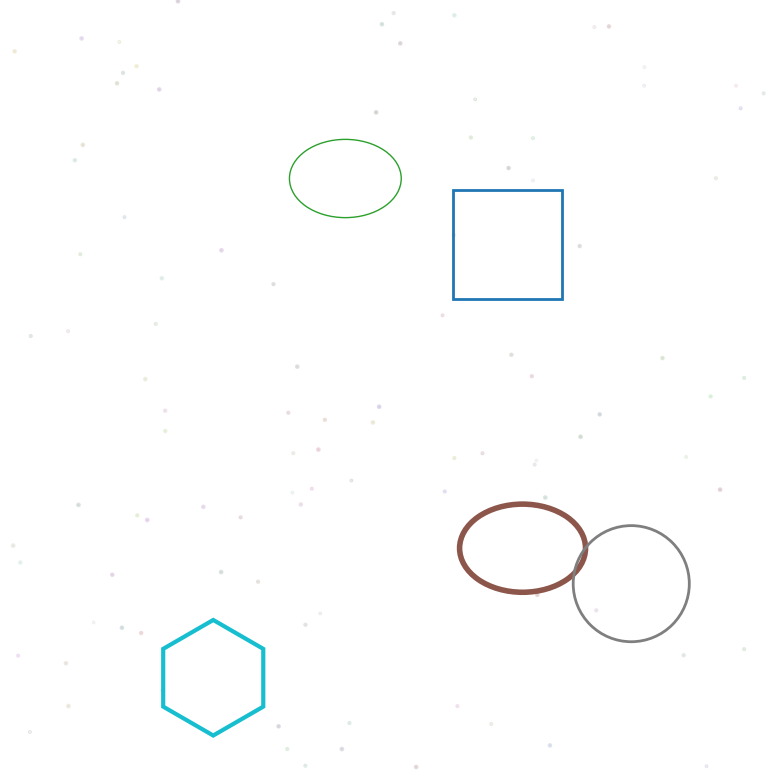[{"shape": "square", "thickness": 1, "radius": 0.35, "center": [0.659, 0.683]}, {"shape": "oval", "thickness": 0.5, "radius": 0.36, "center": [0.448, 0.768]}, {"shape": "oval", "thickness": 2, "radius": 0.41, "center": [0.679, 0.288]}, {"shape": "circle", "thickness": 1, "radius": 0.38, "center": [0.82, 0.242]}, {"shape": "hexagon", "thickness": 1.5, "radius": 0.38, "center": [0.277, 0.12]}]